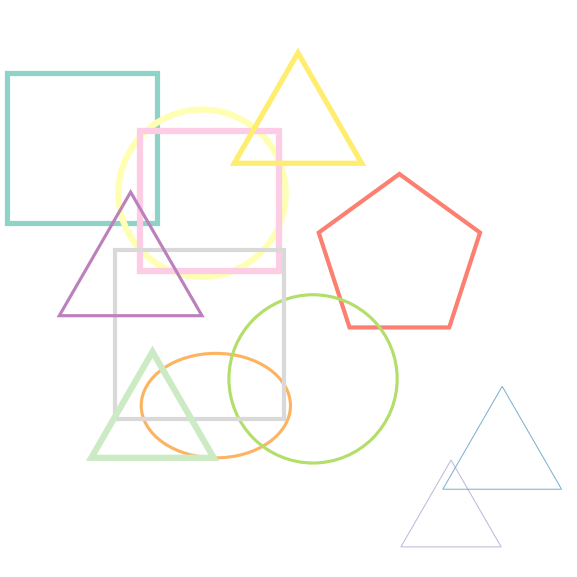[{"shape": "square", "thickness": 2.5, "radius": 0.65, "center": [0.142, 0.743]}, {"shape": "circle", "thickness": 3, "radius": 0.72, "center": [0.35, 0.665]}, {"shape": "triangle", "thickness": 0.5, "radius": 0.5, "center": [0.781, 0.102]}, {"shape": "pentagon", "thickness": 2, "radius": 0.73, "center": [0.692, 0.551]}, {"shape": "triangle", "thickness": 0.5, "radius": 0.59, "center": [0.87, 0.211]}, {"shape": "oval", "thickness": 1.5, "radius": 0.65, "center": [0.374, 0.297]}, {"shape": "circle", "thickness": 1.5, "radius": 0.73, "center": [0.542, 0.343]}, {"shape": "square", "thickness": 3, "radius": 0.61, "center": [0.363, 0.652]}, {"shape": "square", "thickness": 2, "radius": 0.73, "center": [0.345, 0.42]}, {"shape": "triangle", "thickness": 1.5, "radius": 0.71, "center": [0.226, 0.524]}, {"shape": "triangle", "thickness": 3, "radius": 0.61, "center": [0.264, 0.268]}, {"shape": "triangle", "thickness": 2.5, "radius": 0.64, "center": [0.516, 0.78]}]